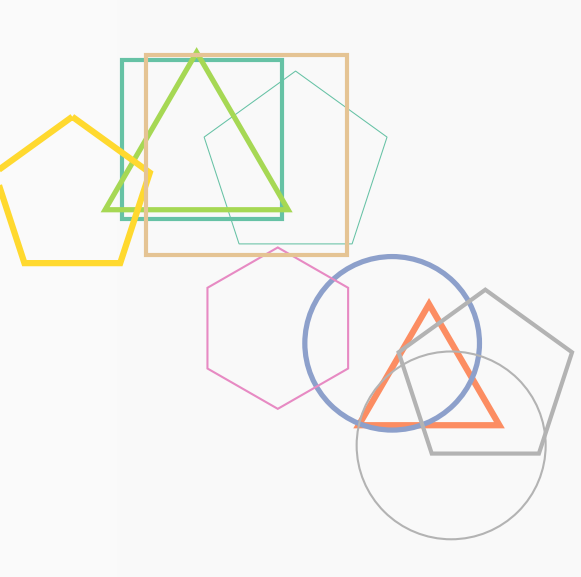[{"shape": "square", "thickness": 2, "radius": 0.69, "center": [0.348, 0.758]}, {"shape": "pentagon", "thickness": 0.5, "radius": 0.83, "center": [0.509, 0.711]}, {"shape": "triangle", "thickness": 3, "radius": 0.7, "center": [0.738, 0.333]}, {"shape": "circle", "thickness": 2.5, "radius": 0.75, "center": [0.675, 0.405]}, {"shape": "hexagon", "thickness": 1, "radius": 0.7, "center": [0.478, 0.431]}, {"shape": "triangle", "thickness": 2.5, "radius": 0.91, "center": [0.338, 0.727]}, {"shape": "pentagon", "thickness": 3, "radius": 0.7, "center": [0.124, 0.657]}, {"shape": "square", "thickness": 2, "radius": 0.87, "center": [0.424, 0.731]}, {"shape": "circle", "thickness": 1, "radius": 0.81, "center": [0.776, 0.228]}, {"shape": "pentagon", "thickness": 2, "radius": 0.78, "center": [0.835, 0.341]}]